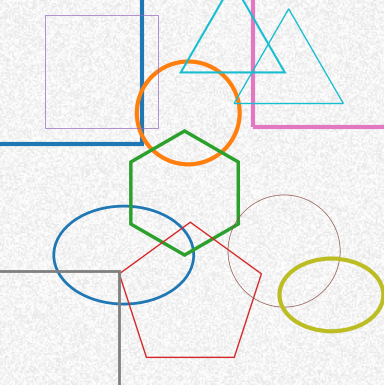[{"shape": "square", "thickness": 3, "radius": 0.96, "center": [0.178, 0.817]}, {"shape": "oval", "thickness": 2, "radius": 0.91, "center": [0.321, 0.337]}, {"shape": "circle", "thickness": 3, "radius": 0.67, "center": [0.489, 0.707]}, {"shape": "hexagon", "thickness": 2.5, "radius": 0.81, "center": [0.479, 0.499]}, {"shape": "pentagon", "thickness": 1, "radius": 0.97, "center": [0.494, 0.229]}, {"shape": "square", "thickness": 0.5, "radius": 0.73, "center": [0.263, 0.815]}, {"shape": "circle", "thickness": 0.5, "radius": 0.73, "center": [0.738, 0.348]}, {"shape": "square", "thickness": 3, "radius": 0.99, "center": [0.854, 0.867]}, {"shape": "square", "thickness": 2, "radius": 0.95, "center": [0.119, 0.105]}, {"shape": "oval", "thickness": 3, "radius": 0.67, "center": [0.861, 0.234]}, {"shape": "triangle", "thickness": 1.5, "radius": 0.78, "center": [0.605, 0.89]}, {"shape": "triangle", "thickness": 1, "radius": 0.82, "center": [0.75, 0.813]}]